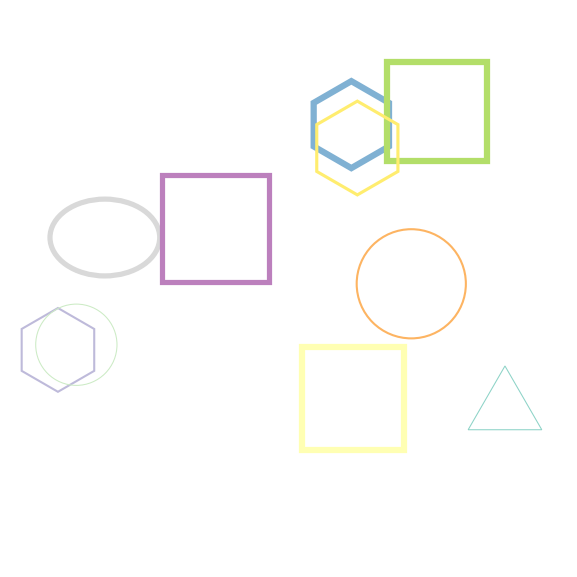[{"shape": "triangle", "thickness": 0.5, "radius": 0.37, "center": [0.874, 0.292]}, {"shape": "square", "thickness": 3, "radius": 0.45, "center": [0.611, 0.31]}, {"shape": "hexagon", "thickness": 1, "radius": 0.36, "center": [0.1, 0.393]}, {"shape": "hexagon", "thickness": 3, "radius": 0.38, "center": [0.608, 0.783]}, {"shape": "circle", "thickness": 1, "radius": 0.47, "center": [0.712, 0.508]}, {"shape": "square", "thickness": 3, "radius": 0.43, "center": [0.757, 0.806]}, {"shape": "oval", "thickness": 2.5, "radius": 0.48, "center": [0.182, 0.588]}, {"shape": "square", "thickness": 2.5, "radius": 0.46, "center": [0.373, 0.603]}, {"shape": "circle", "thickness": 0.5, "radius": 0.35, "center": [0.132, 0.402]}, {"shape": "hexagon", "thickness": 1.5, "radius": 0.41, "center": [0.619, 0.743]}]